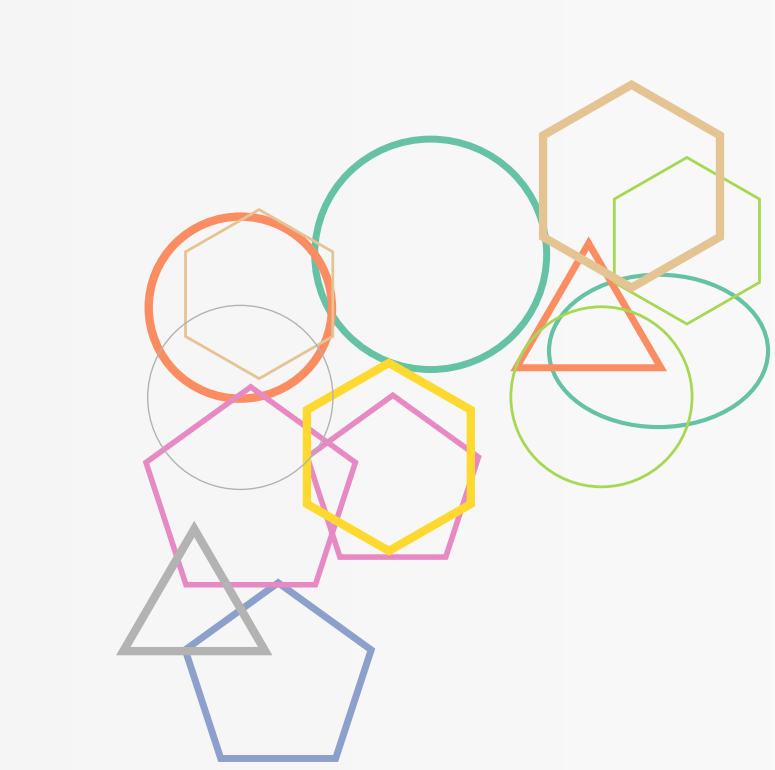[{"shape": "circle", "thickness": 2.5, "radius": 0.75, "center": [0.556, 0.67]}, {"shape": "oval", "thickness": 1.5, "radius": 0.71, "center": [0.85, 0.544]}, {"shape": "triangle", "thickness": 2.5, "radius": 0.54, "center": [0.76, 0.576]}, {"shape": "circle", "thickness": 3, "radius": 0.59, "center": [0.31, 0.6]}, {"shape": "pentagon", "thickness": 2.5, "radius": 0.63, "center": [0.359, 0.117]}, {"shape": "pentagon", "thickness": 2, "radius": 0.71, "center": [0.323, 0.356]}, {"shape": "pentagon", "thickness": 2, "radius": 0.58, "center": [0.507, 0.371]}, {"shape": "circle", "thickness": 1, "radius": 0.58, "center": [0.776, 0.485]}, {"shape": "hexagon", "thickness": 1, "radius": 0.54, "center": [0.886, 0.687]}, {"shape": "hexagon", "thickness": 3, "radius": 0.61, "center": [0.502, 0.407]}, {"shape": "hexagon", "thickness": 1, "radius": 0.55, "center": [0.334, 0.618]}, {"shape": "hexagon", "thickness": 3, "radius": 0.66, "center": [0.815, 0.758]}, {"shape": "triangle", "thickness": 3, "radius": 0.53, "center": [0.251, 0.207]}, {"shape": "circle", "thickness": 0.5, "radius": 0.6, "center": [0.31, 0.484]}]